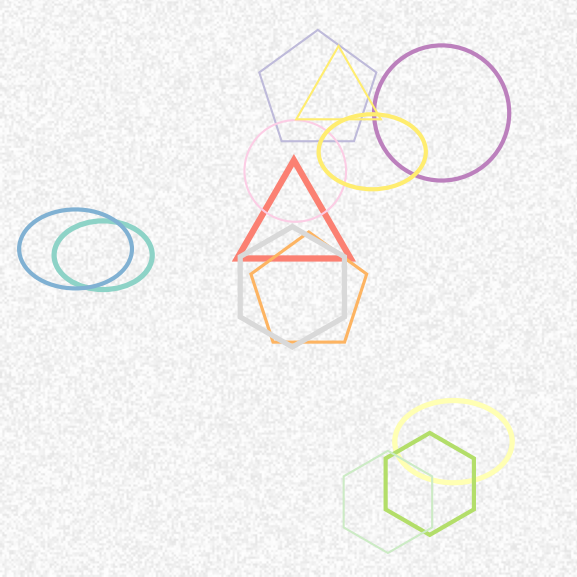[{"shape": "oval", "thickness": 2.5, "radius": 0.42, "center": [0.179, 0.557]}, {"shape": "oval", "thickness": 2.5, "radius": 0.51, "center": [0.785, 0.234]}, {"shape": "pentagon", "thickness": 1, "radius": 0.53, "center": [0.55, 0.841]}, {"shape": "triangle", "thickness": 3, "radius": 0.57, "center": [0.509, 0.608]}, {"shape": "oval", "thickness": 2, "radius": 0.49, "center": [0.131, 0.568]}, {"shape": "pentagon", "thickness": 1.5, "radius": 0.53, "center": [0.535, 0.492]}, {"shape": "hexagon", "thickness": 2, "radius": 0.44, "center": [0.744, 0.161]}, {"shape": "circle", "thickness": 1, "radius": 0.44, "center": [0.511, 0.703]}, {"shape": "hexagon", "thickness": 2.5, "radius": 0.52, "center": [0.506, 0.502]}, {"shape": "circle", "thickness": 2, "radius": 0.59, "center": [0.765, 0.804]}, {"shape": "hexagon", "thickness": 1, "radius": 0.44, "center": [0.672, 0.13]}, {"shape": "oval", "thickness": 2, "radius": 0.46, "center": [0.645, 0.736]}, {"shape": "triangle", "thickness": 1, "radius": 0.42, "center": [0.586, 0.835]}]